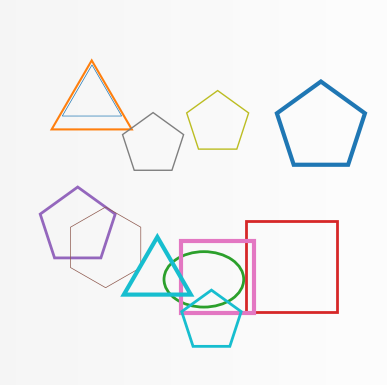[{"shape": "triangle", "thickness": 0.5, "radius": 0.44, "center": [0.237, 0.743]}, {"shape": "pentagon", "thickness": 3, "radius": 0.6, "center": [0.828, 0.669]}, {"shape": "triangle", "thickness": 1.5, "radius": 0.6, "center": [0.237, 0.724]}, {"shape": "oval", "thickness": 2, "radius": 0.51, "center": [0.526, 0.274]}, {"shape": "square", "thickness": 2, "radius": 0.59, "center": [0.752, 0.308]}, {"shape": "pentagon", "thickness": 2, "radius": 0.51, "center": [0.201, 0.412]}, {"shape": "hexagon", "thickness": 0.5, "radius": 0.52, "center": [0.273, 0.357]}, {"shape": "square", "thickness": 3, "radius": 0.47, "center": [0.562, 0.281]}, {"shape": "pentagon", "thickness": 1, "radius": 0.41, "center": [0.395, 0.625]}, {"shape": "pentagon", "thickness": 1, "radius": 0.42, "center": [0.562, 0.681]}, {"shape": "triangle", "thickness": 3, "radius": 0.5, "center": [0.406, 0.285]}, {"shape": "pentagon", "thickness": 2, "radius": 0.4, "center": [0.546, 0.166]}]